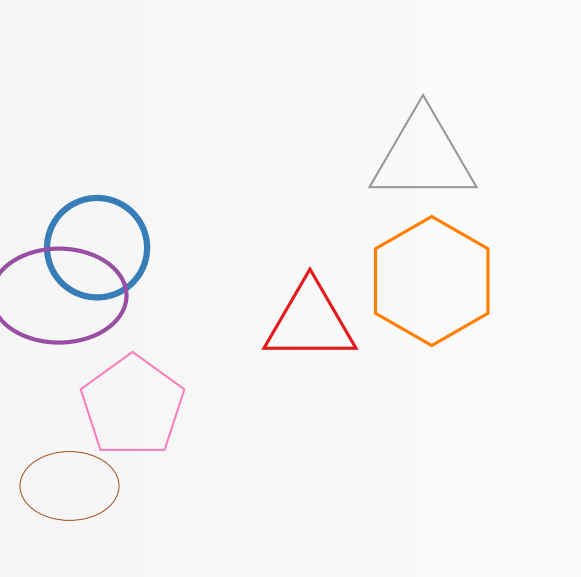[{"shape": "triangle", "thickness": 1.5, "radius": 0.46, "center": [0.533, 0.442]}, {"shape": "circle", "thickness": 3, "radius": 0.43, "center": [0.167, 0.57]}, {"shape": "oval", "thickness": 2, "radius": 0.58, "center": [0.101, 0.487]}, {"shape": "hexagon", "thickness": 1.5, "radius": 0.56, "center": [0.743, 0.513]}, {"shape": "oval", "thickness": 0.5, "radius": 0.43, "center": [0.12, 0.158]}, {"shape": "pentagon", "thickness": 1, "radius": 0.47, "center": [0.228, 0.296]}, {"shape": "triangle", "thickness": 1, "radius": 0.53, "center": [0.728, 0.728]}]